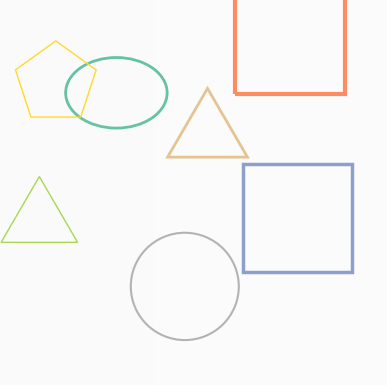[{"shape": "oval", "thickness": 2, "radius": 0.65, "center": [0.3, 0.759]}, {"shape": "square", "thickness": 3, "radius": 0.71, "center": [0.748, 0.898]}, {"shape": "square", "thickness": 2.5, "radius": 0.7, "center": [0.767, 0.435]}, {"shape": "triangle", "thickness": 1, "radius": 0.57, "center": [0.102, 0.427]}, {"shape": "pentagon", "thickness": 1, "radius": 0.55, "center": [0.144, 0.784]}, {"shape": "triangle", "thickness": 2, "radius": 0.6, "center": [0.536, 0.651]}, {"shape": "circle", "thickness": 1.5, "radius": 0.7, "center": [0.477, 0.256]}]